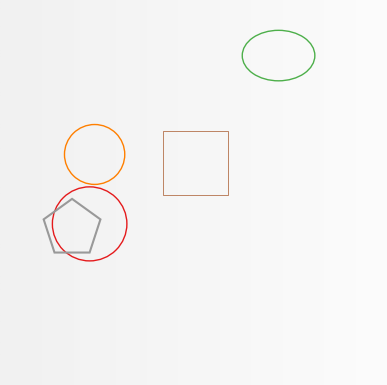[{"shape": "circle", "thickness": 1, "radius": 0.48, "center": [0.231, 0.419]}, {"shape": "oval", "thickness": 1, "radius": 0.47, "center": [0.719, 0.856]}, {"shape": "circle", "thickness": 1, "radius": 0.39, "center": [0.244, 0.599]}, {"shape": "square", "thickness": 0.5, "radius": 0.42, "center": [0.504, 0.576]}, {"shape": "pentagon", "thickness": 1.5, "radius": 0.39, "center": [0.186, 0.406]}]